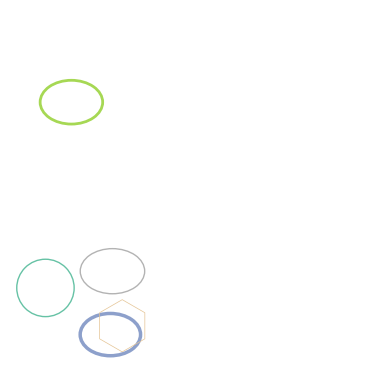[{"shape": "circle", "thickness": 1, "radius": 0.37, "center": [0.118, 0.252]}, {"shape": "oval", "thickness": 2.5, "radius": 0.39, "center": [0.287, 0.131]}, {"shape": "oval", "thickness": 2, "radius": 0.41, "center": [0.185, 0.735]}, {"shape": "hexagon", "thickness": 0.5, "radius": 0.34, "center": [0.317, 0.154]}, {"shape": "oval", "thickness": 1, "radius": 0.42, "center": [0.292, 0.296]}]